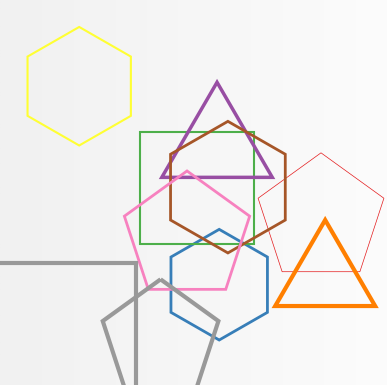[{"shape": "pentagon", "thickness": 0.5, "radius": 0.85, "center": [0.828, 0.432]}, {"shape": "hexagon", "thickness": 2, "radius": 0.72, "center": [0.566, 0.261]}, {"shape": "square", "thickness": 1.5, "radius": 0.73, "center": [0.508, 0.511]}, {"shape": "triangle", "thickness": 2.5, "radius": 0.82, "center": [0.56, 0.622]}, {"shape": "triangle", "thickness": 3, "radius": 0.74, "center": [0.839, 0.28]}, {"shape": "hexagon", "thickness": 1.5, "radius": 0.77, "center": [0.204, 0.776]}, {"shape": "hexagon", "thickness": 2, "radius": 0.85, "center": [0.588, 0.514]}, {"shape": "pentagon", "thickness": 2, "radius": 0.85, "center": [0.483, 0.386]}, {"shape": "pentagon", "thickness": 3, "radius": 0.78, "center": [0.414, 0.118]}, {"shape": "square", "thickness": 3, "radius": 0.98, "center": [0.155, 0.122]}]